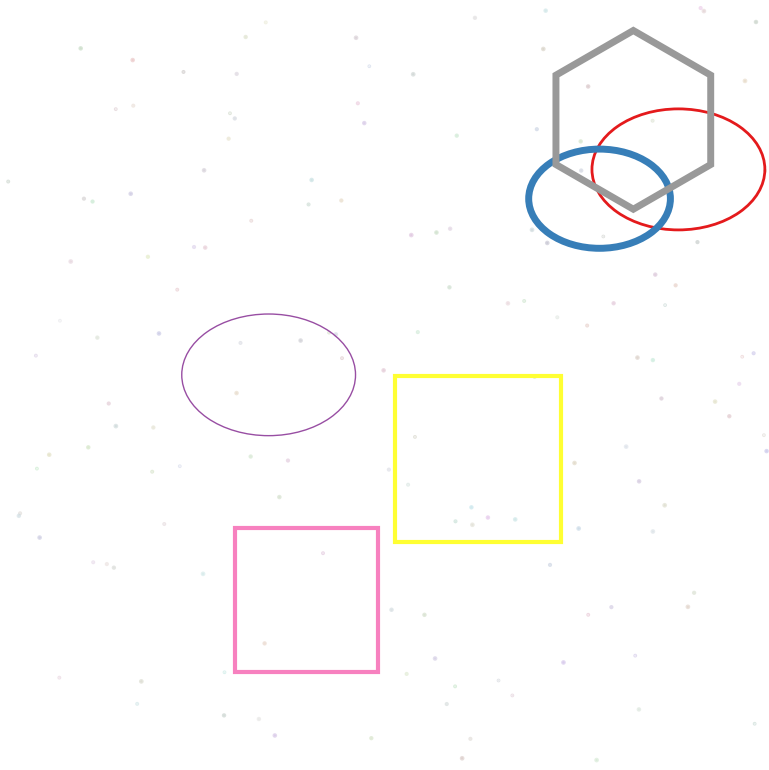[{"shape": "oval", "thickness": 1, "radius": 0.56, "center": [0.881, 0.78]}, {"shape": "oval", "thickness": 2.5, "radius": 0.46, "center": [0.779, 0.742]}, {"shape": "oval", "thickness": 0.5, "radius": 0.56, "center": [0.349, 0.513]}, {"shape": "square", "thickness": 1.5, "radius": 0.54, "center": [0.621, 0.404]}, {"shape": "square", "thickness": 1.5, "radius": 0.46, "center": [0.398, 0.221]}, {"shape": "hexagon", "thickness": 2.5, "radius": 0.58, "center": [0.823, 0.844]}]